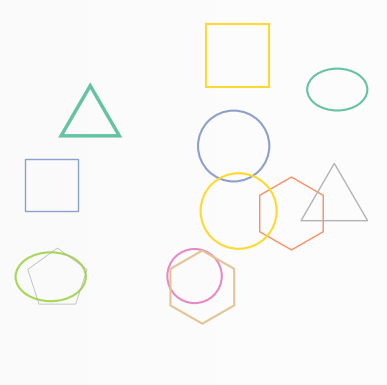[{"shape": "oval", "thickness": 1.5, "radius": 0.39, "center": [0.87, 0.767]}, {"shape": "triangle", "thickness": 2.5, "radius": 0.43, "center": [0.233, 0.691]}, {"shape": "hexagon", "thickness": 1, "radius": 0.47, "center": [0.752, 0.445]}, {"shape": "square", "thickness": 1, "radius": 0.34, "center": [0.134, 0.519]}, {"shape": "circle", "thickness": 1.5, "radius": 0.46, "center": [0.603, 0.621]}, {"shape": "circle", "thickness": 1.5, "radius": 0.35, "center": [0.502, 0.283]}, {"shape": "oval", "thickness": 1.5, "radius": 0.45, "center": [0.131, 0.281]}, {"shape": "square", "thickness": 1.5, "radius": 0.41, "center": [0.612, 0.857]}, {"shape": "circle", "thickness": 1.5, "radius": 0.49, "center": [0.616, 0.452]}, {"shape": "hexagon", "thickness": 1.5, "radius": 0.47, "center": [0.522, 0.254]}, {"shape": "triangle", "thickness": 1, "radius": 0.5, "center": [0.863, 0.476]}, {"shape": "pentagon", "thickness": 0.5, "radius": 0.4, "center": [0.148, 0.275]}]